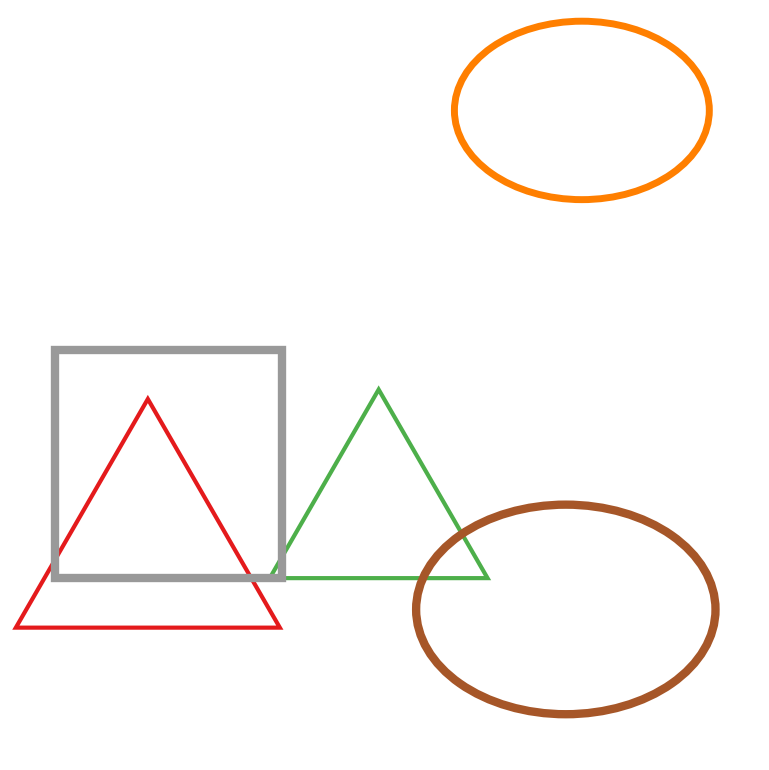[{"shape": "triangle", "thickness": 1.5, "radius": 0.99, "center": [0.192, 0.284]}, {"shape": "triangle", "thickness": 1.5, "radius": 0.82, "center": [0.492, 0.331]}, {"shape": "oval", "thickness": 2.5, "radius": 0.83, "center": [0.756, 0.857]}, {"shape": "oval", "thickness": 3, "radius": 0.97, "center": [0.735, 0.209]}, {"shape": "square", "thickness": 3, "radius": 0.74, "center": [0.219, 0.397]}]